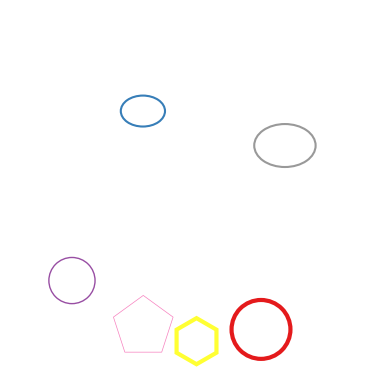[{"shape": "circle", "thickness": 3, "radius": 0.38, "center": [0.678, 0.144]}, {"shape": "oval", "thickness": 1.5, "radius": 0.29, "center": [0.371, 0.712]}, {"shape": "circle", "thickness": 1, "radius": 0.3, "center": [0.187, 0.271]}, {"shape": "hexagon", "thickness": 3, "radius": 0.3, "center": [0.51, 0.114]}, {"shape": "pentagon", "thickness": 0.5, "radius": 0.41, "center": [0.372, 0.151]}, {"shape": "oval", "thickness": 1.5, "radius": 0.4, "center": [0.74, 0.622]}]